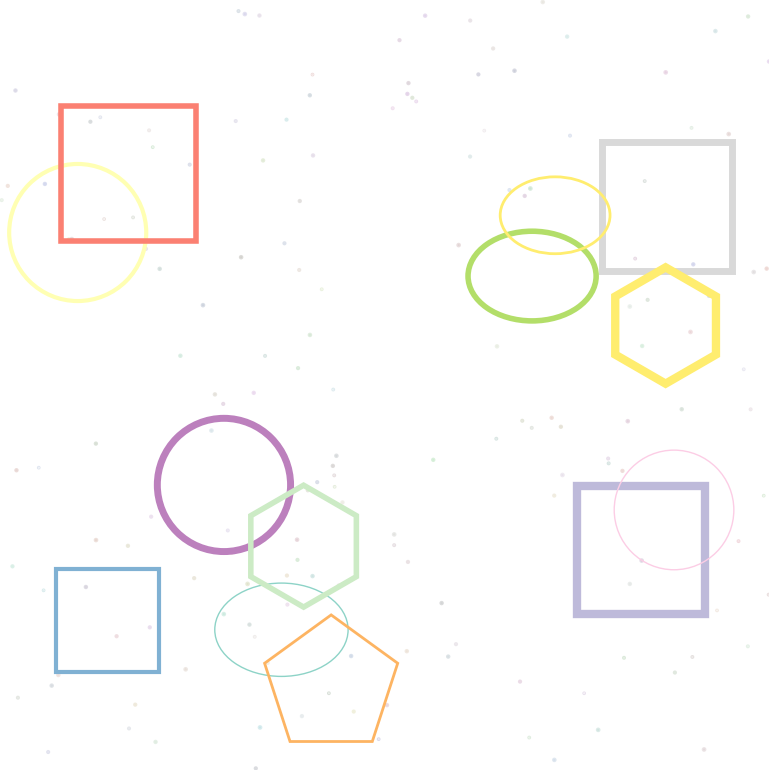[{"shape": "oval", "thickness": 0.5, "radius": 0.43, "center": [0.366, 0.182]}, {"shape": "circle", "thickness": 1.5, "radius": 0.45, "center": [0.101, 0.698]}, {"shape": "square", "thickness": 3, "radius": 0.41, "center": [0.833, 0.286]}, {"shape": "square", "thickness": 2, "radius": 0.44, "center": [0.167, 0.775]}, {"shape": "square", "thickness": 1.5, "radius": 0.33, "center": [0.14, 0.194]}, {"shape": "pentagon", "thickness": 1, "radius": 0.45, "center": [0.43, 0.111]}, {"shape": "oval", "thickness": 2, "radius": 0.42, "center": [0.691, 0.641]}, {"shape": "circle", "thickness": 0.5, "radius": 0.39, "center": [0.875, 0.338]}, {"shape": "square", "thickness": 2.5, "radius": 0.42, "center": [0.866, 0.732]}, {"shape": "circle", "thickness": 2.5, "radius": 0.43, "center": [0.291, 0.37]}, {"shape": "hexagon", "thickness": 2, "radius": 0.4, "center": [0.394, 0.291]}, {"shape": "oval", "thickness": 1, "radius": 0.36, "center": [0.721, 0.72]}, {"shape": "hexagon", "thickness": 3, "radius": 0.38, "center": [0.864, 0.577]}]